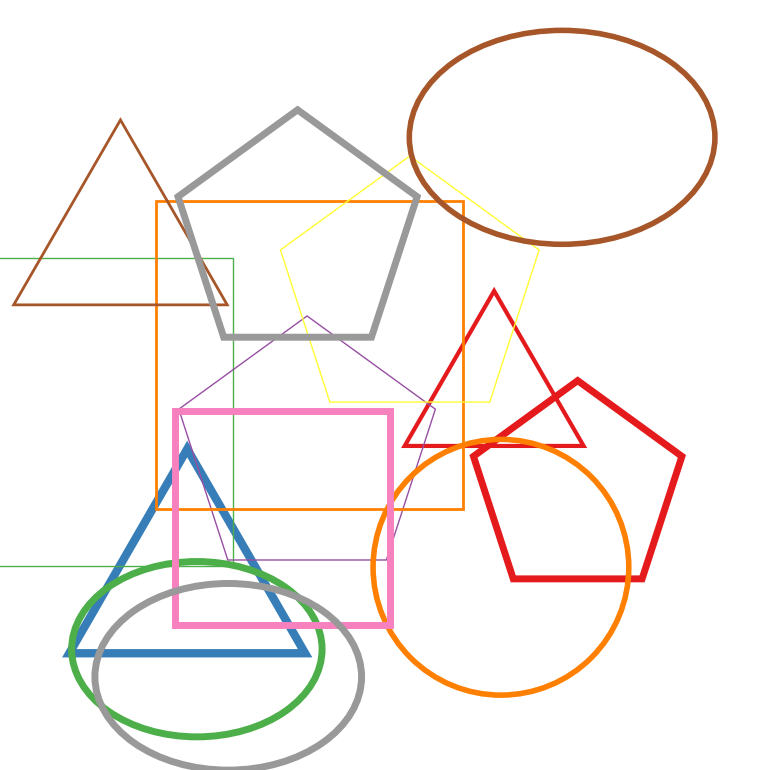[{"shape": "triangle", "thickness": 1.5, "radius": 0.67, "center": [0.642, 0.488]}, {"shape": "pentagon", "thickness": 2.5, "radius": 0.71, "center": [0.75, 0.363]}, {"shape": "triangle", "thickness": 3, "radius": 0.88, "center": [0.243, 0.24]}, {"shape": "oval", "thickness": 2.5, "radius": 0.81, "center": [0.256, 0.157]}, {"shape": "square", "thickness": 0.5, "radius": 1.0, "center": [0.103, 0.465]}, {"shape": "pentagon", "thickness": 0.5, "radius": 0.88, "center": [0.399, 0.414]}, {"shape": "circle", "thickness": 2, "radius": 0.83, "center": [0.651, 0.263]}, {"shape": "square", "thickness": 1, "radius": 1.0, "center": [0.402, 0.539]}, {"shape": "pentagon", "thickness": 0.5, "radius": 0.88, "center": [0.532, 0.621]}, {"shape": "triangle", "thickness": 1, "radius": 0.8, "center": [0.156, 0.684]}, {"shape": "oval", "thickness": 2, "radius": 0.99, "center": [0.73, 0.822]}, {"shape": "square", "thickness": 2.5, "radius": 0.7, "center": [0.367, 0.327]}, {"shape": "pentagon", "thickness": 2.5, "radius": 0.82, "center": [0.386, 0.694]}, {"shape": "oval", "thickness": 2.5, "radius": 0.87, "center": [0.296, 0.121]}]